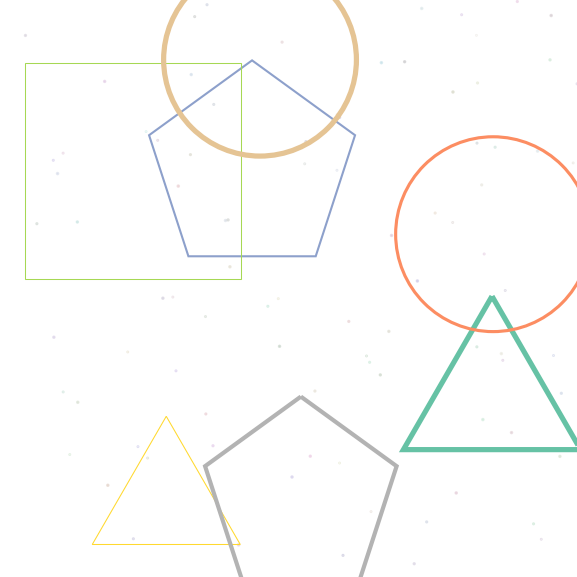[{"shape": "triangle", "thickness": 2.5, "radius": 0.89, "center": [0.852, 0.309]}, {"shape": "circle", "thickness": 1.5, "radius": 0.84, "center": [0.854, 0.594]}, {"shape": "pentagon", "thickness": 1, "radius": 0.94, "center": [0.436, 0.707]}, {"shape": "square", "thickness": 0.5, "radius": 0.93, "center": [0.23, 0.704]}, {"shape": "triangle", "thickness": 0.5, "radius": 0.74, "center": [0.288, 0.13]}, {"shape": "circle", "thickness": 2.5, "radius": 0.83, "center": [0.45, 0.896]}, {"shape": "pentagon", "thickness": 2, "radius": 0.87, "center": [0.521, 0.138]}]